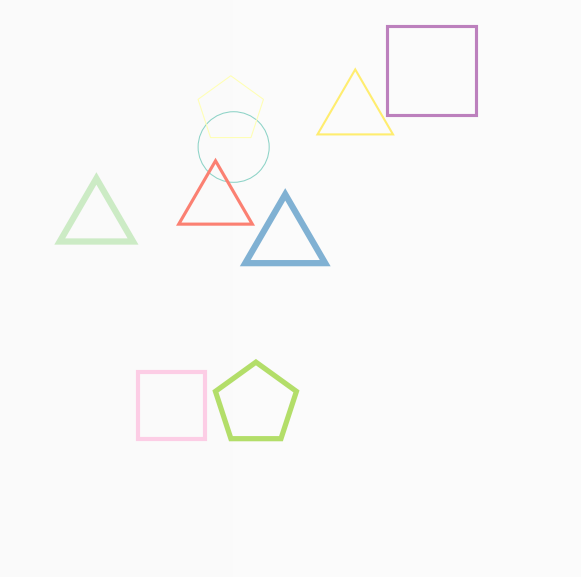[{"shape": "circle", "thickness": 0.5, "radius": 0.31, "center": [0.402, 0.745]}, {"shape": "pentagon", "thickness": 0.5, "radius": 0.3, "center": [0.397, 0.809]}, {"shape": "triangle", "thickness": 1.5, "radius": 0.37, "center": [0.371, 0.648]}, {"shape": "triangle", "thickness": 3, "radius": 0.4, "center": [0.491, 0.583]}, {"shape": "pentagon", "thickness": 2.5, "radius": 0.37, "center": [0.44, 0.299]}, {"shape": "square", "thickness": 2, "radius": 0.29, "center": [0.295, 0.298]}, {"shape": "square", "thickness": 1.5, "radius": 0.38, "center": [0.742, 0.877]}, {"shape": "triangle", "thickness": 3, "radius": 0.36, "center": [0.166, 0.617]}, {"shape": "triangle", "thickness": 1, "radius": 0.37, "center": [0.611, 0.804]}]